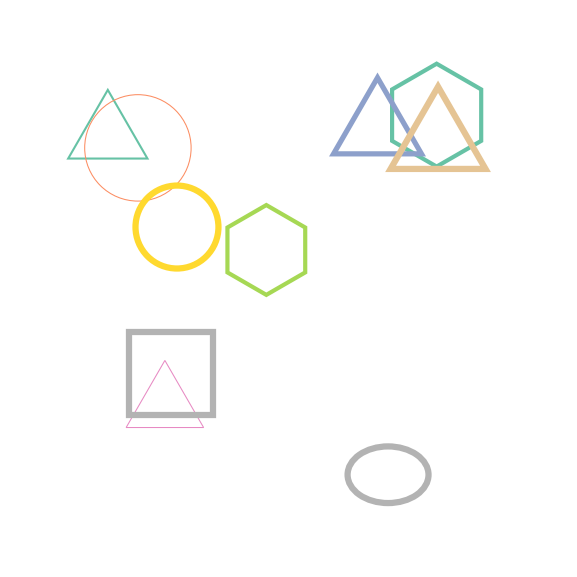[{"shape": "hexagon", "thickness": 2, "radius": 0.45, "center": [0.756, 0.8]}, {"shape": "triangle", "thickness": 1, "radius": 0.4, "center": [0.187, 0.764]}, {"shape": "circle", "thickness": 0.5, "radius": 0.46, "center": [0.239, 0.743]}, {"shape": "triangle", "thickness": 2.5, "radius": 0.44, "center": [0.654, 0.777]}, {"shape": "triangle", "thickness": 0.5, "radius": 0.39, "center": [0.286, 0.298]}, {"shape": "hexagon", "thickness": 2, "radius": 0.39, "center": [0.461, 0.566]}, {"shape": "circle", "thickness": 3, "radius": 0.36, "center": [0.306, 0.606]}, {"shape": "triangle", "thickness": 3, "radius": 0.47, "center": [0.759, 0.754]}, {"shape": "square", "thickness": 3, "radius": 0.36, "center": [0.296, 0.352]}, {"shape": "oval", "thickness": 3, "radius": 0.35, "center": [0.672, 0.177]}]